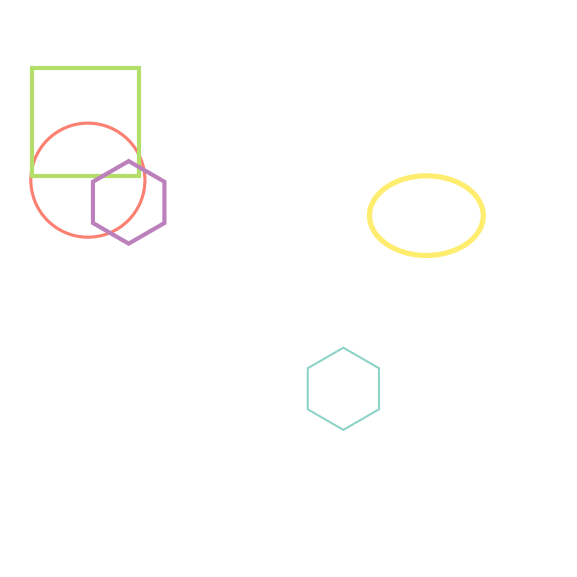[{"shape": "hexagon", "thickness": 1, "radius": 0.36, "center": [0.595, 0.326]}, {"shape": "circle", "thickness": 1.5, "radius": 0.49, "center": [0.152, 0.687]}, {"shape": "square", "thickness": 2, "radius": 0.47, "center": [0.148, 0.788]}, {"shape": "hexagon", "thickness": 2, "radius": 0.36, "center": [0.223, 0.649]}, {"shape": "oval", "thickness": 2.5, "radius": 0.49, "center": [0.738, 0.626]}]